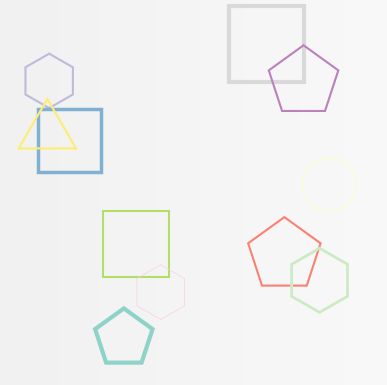[{"shape": "pentagon", "thickness": 3, "radius": 0.39, "center": [0.32, 0.121]}, {"shape": "circle", "thickness": 0.5, "radius": 0.35, "center": [0.85, 0.52]}, {"shape": "hexagon", "thickness": 1.5, "radius": 0.35, "center": [0.127, 0.79]}, {"shape": "pentagon", "thickness": 1.5, "radius": 0.49, "center": [0.734, 0.338]}, {"shape": "square", "thickness": 2.5, "radius": 0.4, "center": [0.179, 0.635]}, {"shape": "square", "thickness": 1.5, "radius": 0.42, "center": [0.352, 0.366]}, {"shape": "hexagon", "thickness": 0.5, "radius": 0.35, "center": [0.415, 0.241]}, {"shape": "square", "thickness": 3, "radius": 0.49, "center": [0.688, 0.886]}, {"shape": "pentagon", "thickness": 1.5, "radius": 0.47, "center": [0.783, 0.788]}, {"shape": "hexagon", "thickness": 2, "radius": 0.42, "center": [0.825, 0.272]}, {"shape": "triangle", "thickness": 1.5, "radius": 0.43, "center": [0.122, 0.657]}]